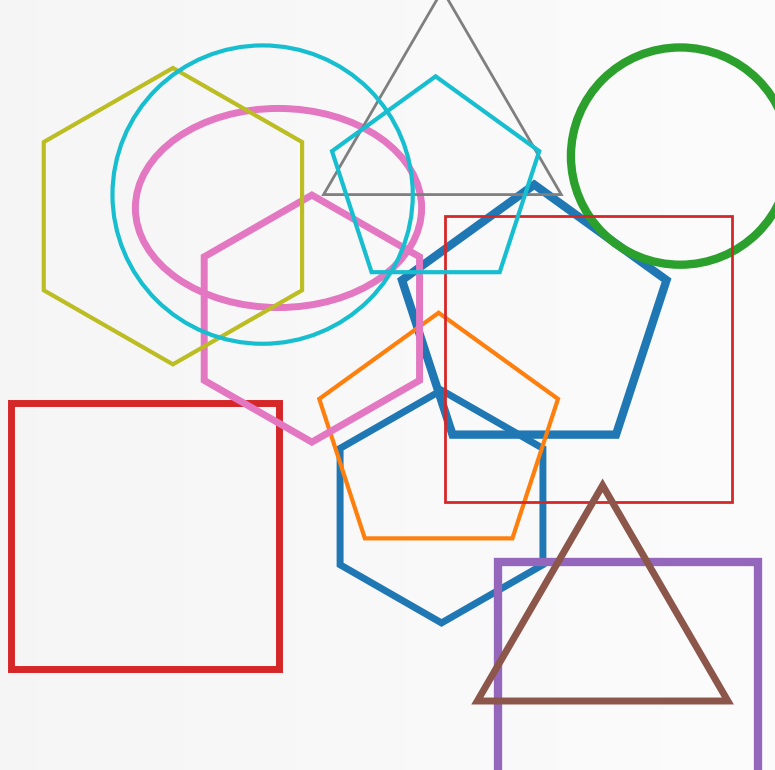[{"shape": "pentagon", "thickness": 3, "radius": 0.9, "center": [0.689, 0.581]}, {"shape": "hexagon", "thickness": 2.5, "radius": 0.76, "center": [0.57, 0.342]}, {"shape": "pentagon", "thickness": 1.5, "radius": 0.81, "center": [0.566, 0.432]}, {"shape": "circle", "thickness": 3, "radius": 0.71, "center": [0.878, 0.797]}, {"shape": "square", "thickness": 2.5, "radius": 0.86, "center": [0.187, 0.304]}, {"shape": "square", "thickness": 1, "radius": 0.93, "center": [0.76, 0.534]}, {"shape": "square", "thickness": 3, "radius": 0.84, "center": [0.81, 0.103]}, {"shape": "triangle", "thickness": 2.5, "radius": 0.93, "center": [0.778, 0.183]}, {"shape": "hexagon", "thickness": 2.5, "radius": 0.8, "center": [0.402, 0.586]}, {"shape": "oval", "thickness": 2.5, "radius": 0.92, "center": [0.359, 0.73]}, {"shape": "triangle", "thickness": 1, "radius": 0.89, "center": [0.571, 0.836]}, {"shape": "hexagon", "thickness": 1.5, "radius": 0.96, "center": [0.223, 0.719]}, {"shape": "circle", "thickness": 1.5, "radius": 0.97, "center": [0.339, 0.747]}, {"shape": "pentagon", "thickness": 1.5, "radius": 0.7, "center": [0.562, 0.76]}]